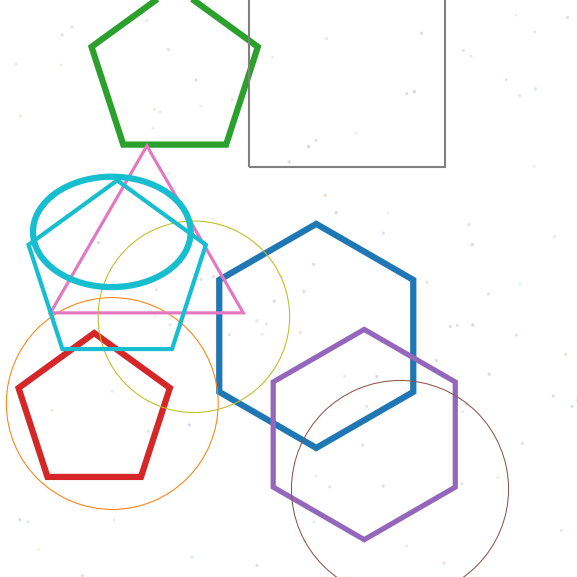[{"shape": "hexagon", "thickness": 3, "radius": 0.97, "center": [0.548, 0.417]}, {"shape": "circle", "thickness": 0.5, "radius": 0.92, "center": [0.194, 0.3]}, {"shape": "pentagon", "thickness": 3, "radius": 0.76, "center": [0.302, 0.871]}, {"shape": "pentagon", "thickness": 3, "radius": 0.69, "center": [0.163, 0.285]}, {"shape": "hexagon", "thickness": 2.5, "radius": 0.91, "center": [0.631, 0.247]}, {"shape": "circle", "thickness": 0.5, "radius": 0.94, "center": [0.693, 0.152]}, {"shape": "triangle", "thickness": 1.5, "radius": 0.96, "center": [0.254, 0.554]}, {"shape": "square", "thickness": 1, "radius": 0.85, "center": [0.601, 0.88]}, {"shape": "circle", "thickness": 0.5, "radius": 0.83, "center": [0.336, 0.451]}, {"shape": "pentagon", "thickness": 2, "radius": 0.81, "center": [0.203, 0.525]}, {"shape": "oval", "thickness": 3, "radius": 0.68, "center": [0.194, 0.598]}]